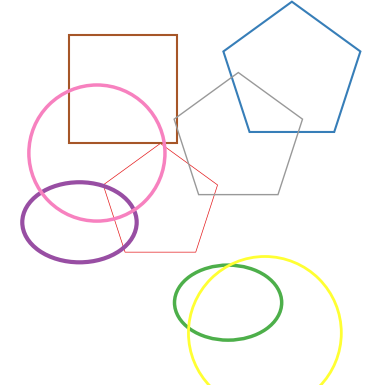[{"shape": "pentagon", "thickness": 0.5, "radius": 0.78, "center": [0.417, 0.471]}, {"shape": "pentagon", "thickness": 1.5, "radius": 0.94, "center": [0.758, 0.809]}, {"shape": "oval", "thickness": 2.5, "radius": 0.7, "center": [0.592, 0.214]}, {"shape": "oval", "thickness": 3, "radius": 0.74, "center": [0.206, 0.423]}, {"shape": "circle", "thickness": 2, "radius": 0.99, "center": [0.688, 0.135]}, {"shape": "square", "thickness": 1.5, "radius": 0.7, "center": [0.32, 0.769]}, {"shape": "circle", "thickness": 2.5, "radius": 0.88, "center": [0.252, 0.603]}, {"shape": "pentagon", "thickness": 1, "radius": 0.88, "center": [0.619, 0.636]}]